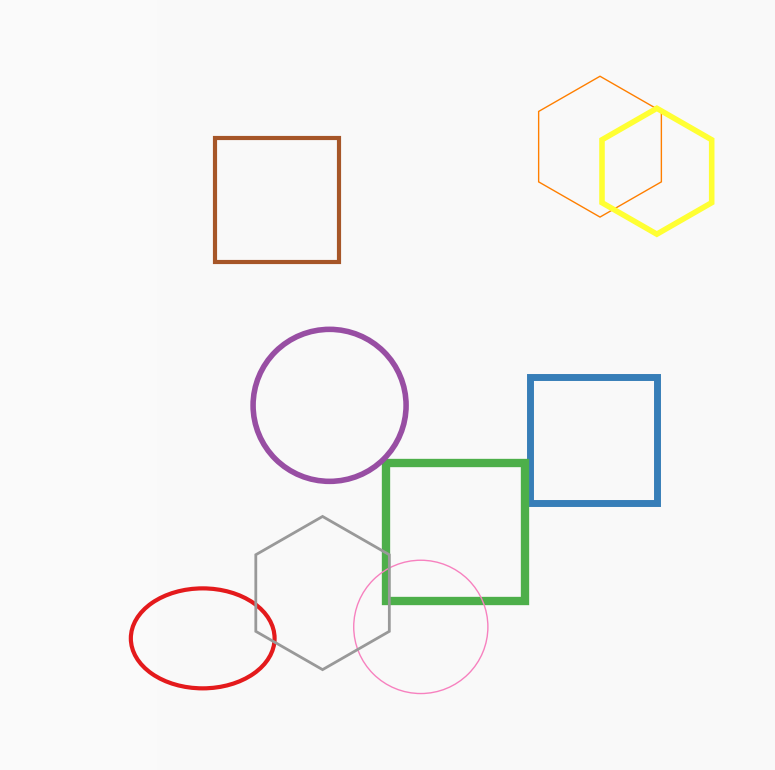[{"shape": "oval", "thickness": 1.5, "radius": 0.46, "center": [0.262, 0.171]}, {"shape": "square", "thickness": 2.5, "radius": 0.41, "center": [0.766, 0.428]}, {"shape": "square", "thickness": 3, "radius": 0.45, "center": [0.588, 0.309]}, {"shape": "circle", "thickness": 2, "radius": 0.49, "center": [0.425, 0.474]}, {"shape": "hexagon", "thickness": 0.5, "radius": 0.46, "center": [0.774, 0.81]}, {"shape": "hexagon", "thickness": 2, "radius": 0.41, "center": [0.848, 0.778]}, {"shape": "square", "thickness": 1.5, "radius": 0.4, "center": [0.357, 0.74]}, {"shape": "circle", "thickness": 0.5, "radius": 0.43, "center": [0.543, 0.186]}, {"shape": "hexagon", "thickness": 1, "radius": 0.5, "center": [0.416, 0.23]}]